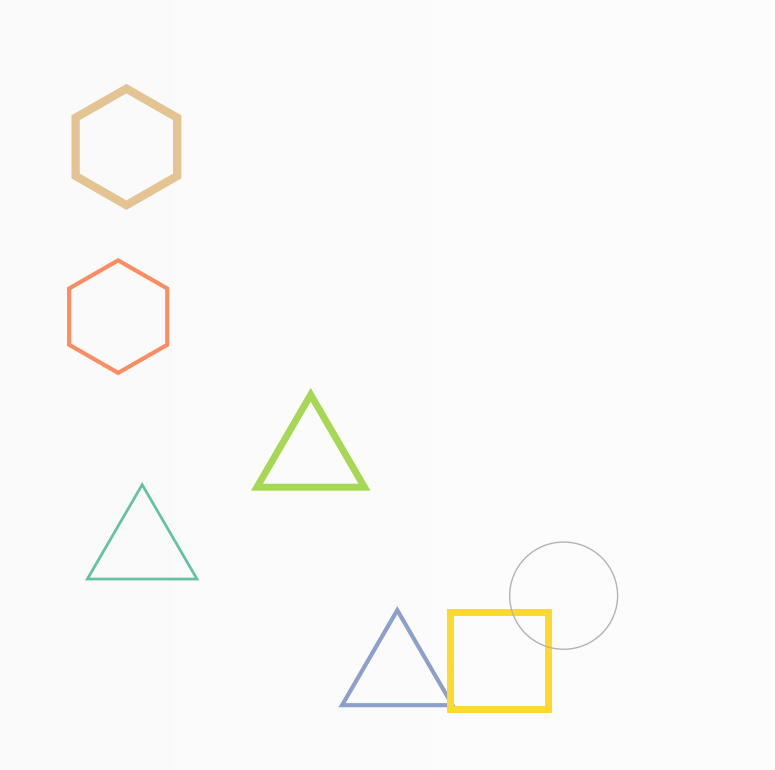[{"shape": "triangle", "thickness": 1, "radius": 0.41, "center": [0.183, 0.289]}, {"shape": "hexagon", "thickness": 1.5, "radius": 0.37, "center": [0.152, 0.589]}, {"shape": "triangle", "thickness": 1.5, "radius": 0.41, "center": [0.513, 0.125]}, {"shape": "triangle", "thickness": 2.5, "radius": 0.4, "center": [0.401, 0.407]}, {"shape": "square", "thickness": 2.5, "radius": 0.31, "center": [0.644, 0.142]}, {"shape": "hexagon", "thickness": 3, "radius": 0.38, "center": [0.163, 0.809]}, {"shape": "circle", "thickness": 0.5, "radius": 0.35, "center": [0.727, 0.226]}]